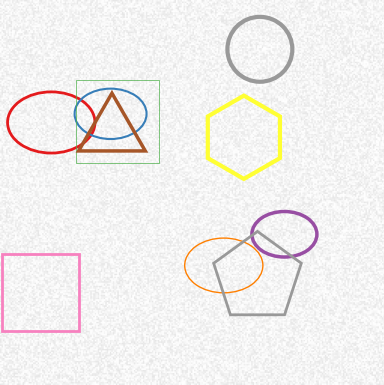[{"shape": "oval", "thickness": 2, "radius": 0.57, "center": [0.133, 0.682]}, {"shape": "oval", "thickness": 1.5, "radius": 0.47, "center": [0.287, 0.704]}, {"shape": "square", "thickness": 0.5, "radius": 0.54, "center": [0.306, 0.684]}, {"shape": "oval", "thickness": 2.5, "radius": 0.42, "center": [0.739, 0.392]}, {"shape": "oval", "thickness": 1, "radius": 0.51, "center": [0.581, 0.311]}, {"shape": "hexagon", "thickness": 3, "radius": 0.54, "center": [0.633, 0.643]}, {"shape": "triangle", "thickness": 2.5, "radius": 0.5, "center": [0.291, 0.658]}, {"shape": "square", "thickness": 2, "radius": 0.5, "center": [0.106, 0.24]}, {"shape": "circle", "thickness": 3, "radius": 0.42, "center": [0.675, 0.872]}, {"shape": "pentagon", "thickness": 2, "radius": 0.6, "center": [0.669, 0.279]}]